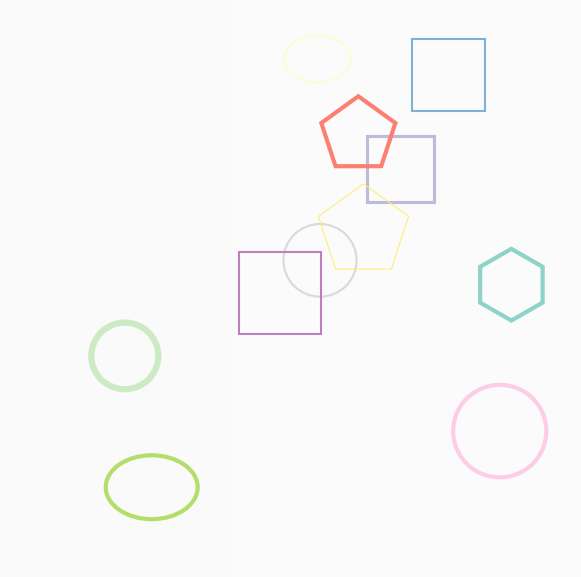[{"shape": "hexagon", "thickness": 2, "radius": 0.31, "center": [0.88, 0.506]}, {"shape": "oval", "thickness": 0.5, "radius": 0.29, "center": [0.546, 0.897]}, {"shape": "square", "thickness": 1.5, "radius": 0.29, "center": [0.689, 0.707]}, {"shape": "pentagon", "thickness": 2, "radius": 0.33, "center": [0.617, 0.766]}, {"shape": "square", "thickness": 1, "radius": 0.31, "center": [0.771, 0.869]}, {"shape": "oval", "thickness": 2, "radius": 0.4, "center": [0.261, 0.155]}, {"shape": "circle", "thickness": 2, "radius": 0.4, "center": [0.86, 0.253]}, {"shape": "circle", "thickness": 1, "radius": 0.31, "center": [0.551, 0.548]}, {"shape": "square", "thickness": 1, "radius": 0.35, "center": [0.481, 0.492]}, {"shape": "circle", "thickness": 3, "radius": 0.29, "center": [0.215, 0.383]}, {"shape": "pentagon", "thickness": 0.5, "radius": 0.41, "center": [0.625, 0.599]}]